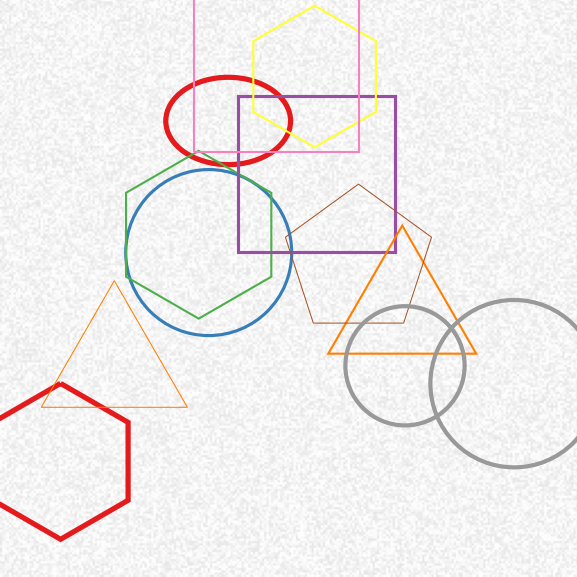[{"shape": "oval", "thickness": 2.5, "radius": 0.54, "center": [0.395, 0.79]}, {"shape": "hexagon", "thickness": 2.5, "radius": 0.67, "center": [0.105, 0.2]}, {"shape": "circle", "thickness": 1.5, "radius": 0.72, "center": [0.361, 0.562]}, {"shape": "hexagon", "thickness": 1, "radius": 0.73, "center": [0.344, 0.593]}, {"shape": "square", "thickness": 1.5, "radius": 0.68, "center": [0.548, 0.697]}, {"shape": "triangle", "thickness": 0.5, "radius": 0.73, "center": [0.198, 0.367]}, {"shape": "triangle", "thickness": 1, "radius": 0.74, "center": [0.697, 0.461]}, {"shape": "hexagon", "thickness": 1, "radius": 0.61, "center": [0.545, 0.867]}, {"shape": "pentagon", "thickness": 0.5, "radius": 0.67, "center": [0.621, 0.547]}, {"shape": "square", "thickness": 1, "radius": 0.72, "center": [0.478, 0.879]}, {"shape": "circle", "thickness": 2, "radius": 0.52, "center": [0.701, 0.366]}, {"shape": "circle", "thickness": 2, "radius": 0.72, "center": [0.89, 0.335]}]